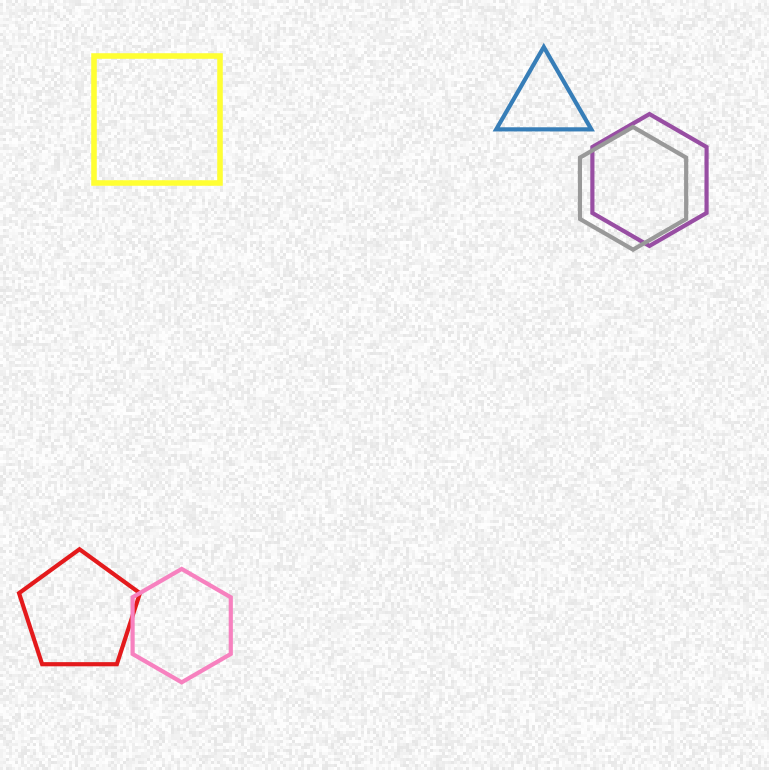[{"shape": "pentagon", "thickness": 1.5, "radius": 0.41, "center": [0.103, 0.204]}, {"shape": "triangle", "thickness": 1.5, "radius": 0.36, "center": [0.706, 0.868]}, {"shape": "hexagon", "thickness": 1.5, "radius": 0.43, "center": [0.843, 0.766]}, {"shape": "square", "thickness": 2, "radius": 0.41, "center": [0.204, 0.845]}, {"shape": "hexagon", "thickness": 1.5, "radius": 0.37, "center": [0.236, 0.188]}, {"shape": "hexagon", "thickness": 1.5, "radius": 0.4, "center": [0.822, 0.755]}]